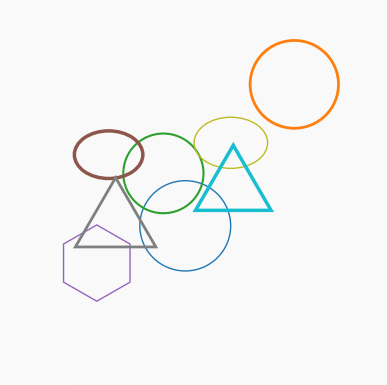[{"shape": "circle", "thickness": 1, "radius": 0.59, "center": [0.478, 0.413]}, {"shape": "circle", "thickness": 2, "radius": 0.57, "center": [0.76, 0.781]}, {"shape": "circle", "thickness": 1.5, "radius": 0.52, "center": [0.422, 0.55]}, {"shape": "hexagon", "thickness": 1, "radius": 0.5, "center": [0.25, 0.317]}, {"shape": "oval", "thickness": 2.5, "radius": 0.44, "center": [0.28, 0.598]}, {"shape": "triangle", "thickness": 2, "radius": 0.6, "center": [0.298, 0.419]}, {"shape": "oval", "thickness": 1, "radius": 0.47, "center": [0.596, 0.629]}, {"shape": "triangle", "thickness": 2.5, "radius": 0.56, "center": [0.602, 0.51]}]